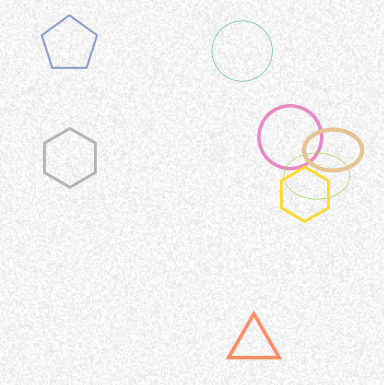[{"shape": "circle", "thickness": 0.5, "radius": 0.39, "center": [0.629, 0.867]}, {"shape": "triangle", "thickness": 2.5, "radius": 0.38, "center": [0.659, 0.109]}, {"shape": "pentagon", "thickness": 1.5, "radius": 0.38, "center": [0.18, 0.885]}, {"shape": "circle", "thickness": 2.5, "radius": 0.41, "center": [0.754, 0.644]}, {"shape": "oval", "thickness": 0.5, "radius": 0.43, "center": [0.823, 0.543]}, {"shape": "hexagon", "thickness": 2, "radius": 0.35, "center": [0.792, 0.495]}, {"shape": "oval", "thickness": 3, "radius": 0.38, "center": [0.865, 0.61]}, {"shape": "hexagon", "thickness": 2, "radius": 0.38, "center": [0.182, 0.59]}]